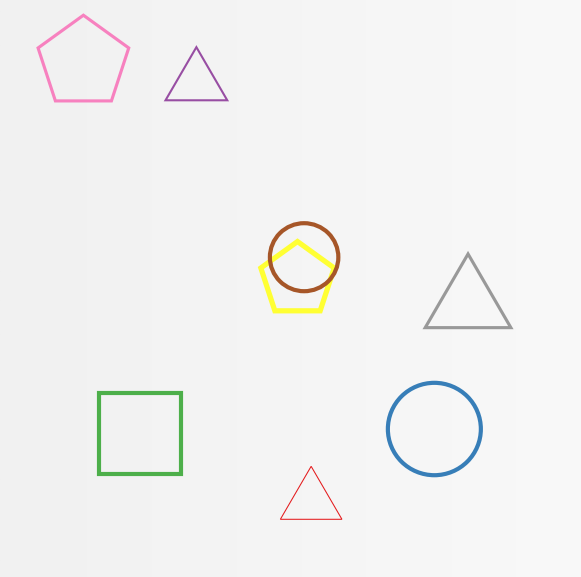[{"shape": "triangle", "thickness": 0.5, "radius": 0.31, "center": [0.535, 0.13]}, {"shape": "circle", "thickness": 2, "radius": 0.4, "center": [0.747, 0.256]}, {"shape": "square", "thickness": 2, "radius": 0.35, "center": [0.241, 0.248]}, {"shape": "triangle", "thickness": 1, "radius": 0.31, "center": [0.338, 0.856]}, {"shape": "pentagon", "thickness": 2.5, "radius": 0.33, "center": [0.512, 0.515]}, {"shape": "circle", "thickness": 2, "radius": 0.29, "center": [0.523, 0.554]}, {"shape": "pentagon", "thickness": 1.5, "radius": 0.41, "center": [0.143, 0.891]}, {"shape": "triangle", "thickness": 1.5, "radius": 0.43, "center": [0.805, 0.474]}]